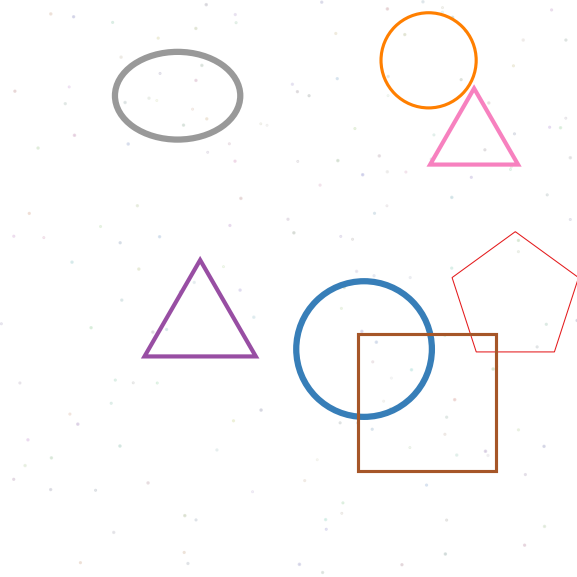[{"shape": "pentagon", "thickness": 0.5, "radius": 0.58, "center": [0.892, 0.483]}, {"shape": "circle", "thickness": 3, "radius": 0.59, "center": [0.63, 0.395]}, {"shape": "triangle", "thickness": 2, "radius": 0.56, "center": [0.347, 0.438]}, {"shape": "circle", "thickness": 1.5, "radius": 0.41, "center": [0.742, 0.895]}, {"shape": "square", "thickness": 1.5, "radius": 0.6, "center": [0.739, 0.302]}, {"shape": "triangle", "thickness": 2, "radius": 0.44, "center": [0.821, 0.758]}, {"shape": "oval", "thickness": 3, "radius": 0.54, "center": [0.308, 0.833]}]